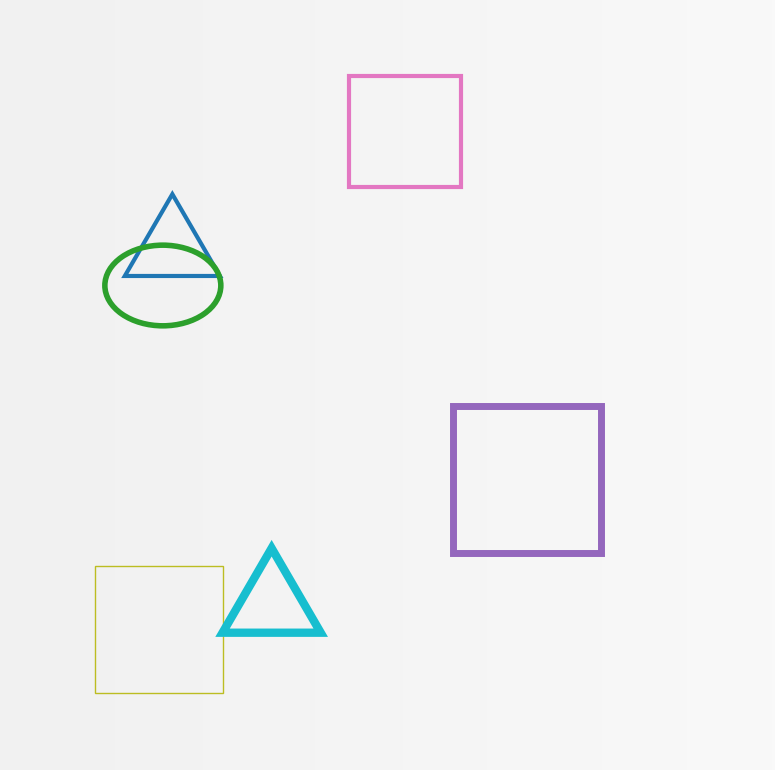[{"shape": "triangle", "thickness": 1.5, "radius": 0.35, "center": [0.222, 0.677]}, {"shape": "oval", "thickness": 2, "radius": 0.37, "center": [0.21, 0.629]}, {"shape": "square", "thickness": 2.5, "radius": 0.48, "center": [0.68, 0.377]}, {"shape": "square", "thickness": 1.5, "radius": 0.36, "center": [0.523, 0.829]}, {"shape": "square", "thickness": 0.5, "radius": 0.41, "center": [0.205, 0.182]}, {"shape": "triangle", "thickness": 3, "radius": 0.37, "center": [0.35, 0.215]}]